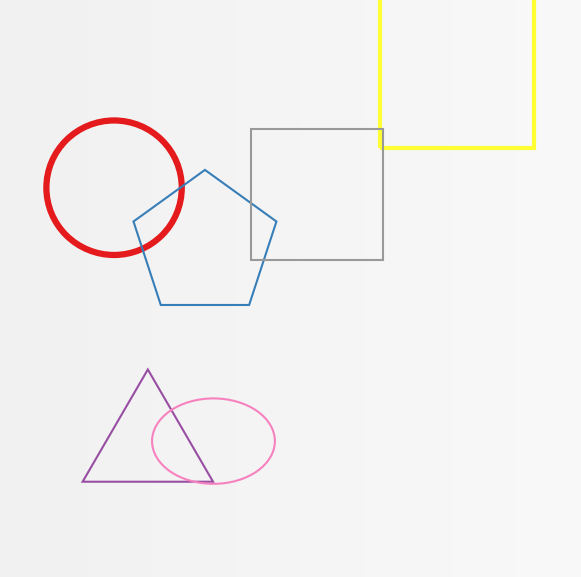[{"shape": "circle", "thickness": 3, "radius": 0.58, "center": [0.196, 0.674]}, {"shape": "pentagon", "thickness": 1, "radius": 0.65, "center": [0.353, 0.576]}, {"shape": "triangle", "thickness": 1, "radius": 0.65, "center": [0.254, 0.23]}, {"shape": "square", "thickness": 2, "radius": 0.66, "center": [0.786, 0.874]}, {"shape": "oval", "thickness": 1, "radius": 0.53, "center": [0.367, 0.235]}, {"shape": "square", "thickness": 1, "radius": 0.57, "center": [0.545, 0.662]}]